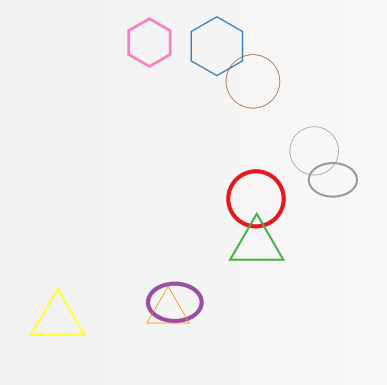[{"shape": "circle", "thickness": 3, "radius": 0.36, "center": [0.661, 0.484]}, {"shape": "hexagon", "thickness": 1, "radius": 0.38, "center": [0.56, 0.88]}, {"shape": "triangle", "thickness": 1.5, "radius": 0.4, "center": [0.663, 0.365]}, {"shape": "oval", "thickness": 3, "radius": 0.35, "center": [0.451, 0.215]}, {"shape": "triangle", "thickness": 0.5, "radius": 0.32, "center": [0.434, 0.193]}, {"shape": "triangle", "thickness": 1.5, "radius": 0.4, "center": [0.149, 0.171]}, {"shape": "circle", "thickness": 0.5, "radius": 0.35, "center": [0.653, 0.789]}, {"shape": "hexagon", "thickness": 2, "radius": 0.31, "center": [0.386, 0.889]}, {"shape": "oval", "thickness": 1.5, "radius": 0.31, "center": [0.859, 0.533]}, {"shape": "circle", "thickness": 0.5, "radius": 0.31, "center": [0.811, 0.608]}]